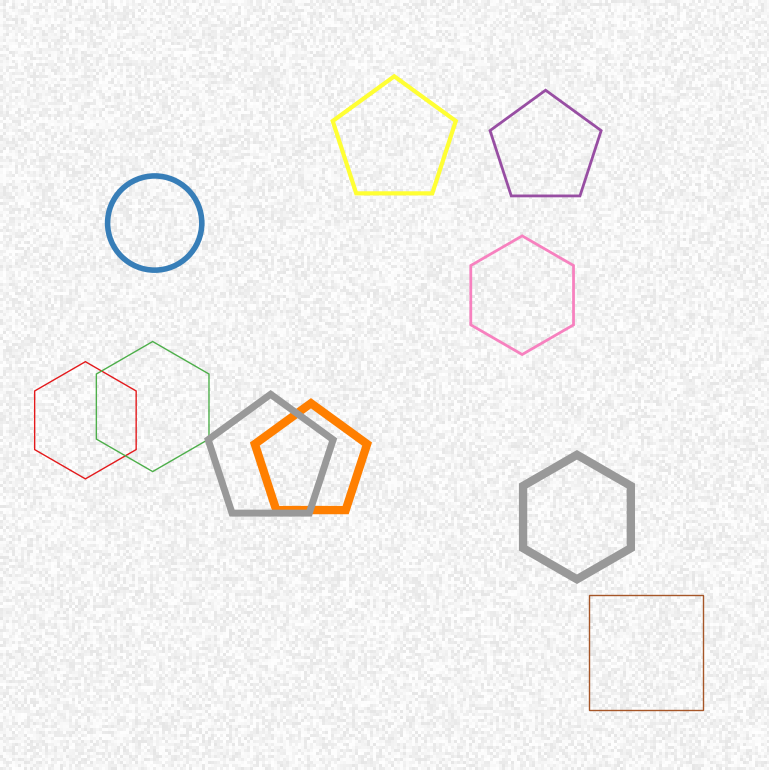[{"shape": "hexagon", "thickness": 0.5, "radius": 0.38, "center": [0.111, 0.454]}, {"shape": "circle", "thickness": 2, "radius": 0.31, "center": [0.201, 0.71]}, {"shape": "hexagon", "thickness": 0.5, "radius": 0.42, "center": [0.198, 0.472]}, {"shape": "pentagon", "thickness": 1, "radius": 0.38, "center": [0.709, 0.807]}, {"shape": "pentagon", "thickness": 3, "radius": 0.38, "center": [0.404, 0.4]}, {"shape": "pentagon", "thickness": 1.5, "radius": 0.42, "center": [0.512, 0.817]}, {"shape": "square", "thickness": 0.5, "radius": 0.37, "center": [0.839, 0.153]}, {"shape": "hexagon", "thickness": 1, "radius": 0.39, "center": [0.678, 0.617]}, {"shape": "hexagon", "thickness": 3, "radius": 0.4, "center": [0.749, 0.329]}, {"shape": "pentagon", "thickness": 2.5, "radius": 0.43, "center": [0.351, 0.403]}]